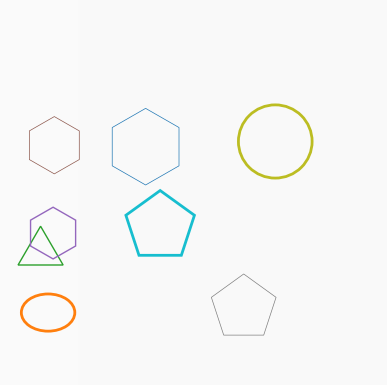[{"shape": "hexagon", "thickness": 0.5, "radius": 0.5, "center": [0.376, 0.619]}, {"shape": "oval", "thickness": 2, "radius": 0.34, "center": [0.124, 0.188]}, {"shape": "triangle", "thickness": 1, "radius": 0.34, "center": [0.105, 0.345]}, {"shape": "hexagon", "thickness": 1, "radius": 0.34, "center": [0.137, 0.395]}, {"shape": "hexagon", "thickness": 0.5, "radius": 0.37, "center": [0.14, 0.623]}, {"shape": "pentagon", "thickness": 0.5, "radius": 0.44, "center": [0.629, 0.201]}, {"shape": "circle", "thickness": 2, "radius": 0.48, "center": [0.71, 0.633]}, {"shape": "pentagon", "thickness": 2, "radius": 0.46, "center": [0.413, 0.412]}]